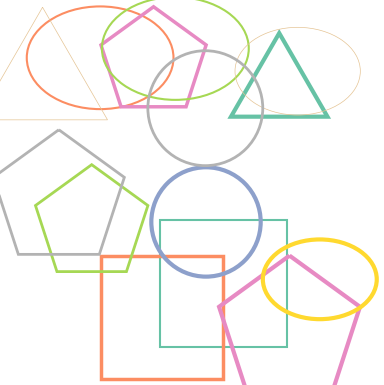[{"shape": "square", "thickness": 1.5, "radius": 0.83, "center": [0.58, 0.264]}, {"shape": "triangle", "thickness": 3, "radius": 0.72, "center": [0.725, 0.769]}, {"shape": "oval", "thickness": 1.5, "radius": 0.95, "center": [0.26, 0.85]}, {"shape": "square", "thickness": 2.5, "radius": 0.8, "center": [0.421, 0.176]}, {"shape": "circle", "thickness": 3, "radius": 0.71, "center": [0.535, 0.424]}, {"shape": "pentagon", "thickness": 2.5, "radius": 0.72, "center": [0.399, 0.839]}, {"shape": "pentagon", "thickness": 3, "radius": 0.96, "center": [0.752, 0.144]}, {"shape": "pentagon", "thickness": 2, "radius": 0.77, "center": [0.238, 0.419]}, {"shape": "oval", "thickness": 1.5, "radius": 0.95, "center": [0.455, 0.874]}, {"shape": "oval", "thickness": 3, "radius": 0.74, "center": [0.831, 0.275]}, {"shape": "triangle", "thickness": 0.5, "radius": 0.97, "center": [0.111, 0.786]}, {"shape": "oval", "thickness": 0.5, "radius": 0.81, "center": [0.773, 0.815]}, {"shape": "circle", "thickness": 2, "radius": 0.75, "center": [0.533, 0.719]}, {"shape": "pentagon", "thickness": 2, "radius": 0.89, "center": [0.153, 0.484]}]